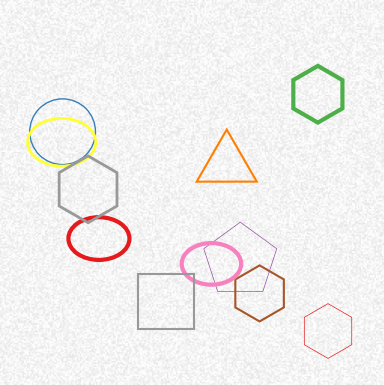[{"shape": "oval", "thickness": 3, "radius": 0.4, "center": [0.257, 0.38]}, {"shape": "hexagon", "thickness": 0.5, "radius": 0.36, "center": [0.852, 0.14]}, {"shape": "circle", "thickness": 1, "radius": 0.43, "center": [0.163, 0.658]}, {"shape": "hexagon", "thickness": 3, "radius": 0.37, "center": [0.826, 0.755]}, {"shape": "pentagon", "thickness": 0.5, "radius": 0.5, "center": [0.624, 0.323]}, {"shape": "triangle", "thickness": 1.5, "radius": 0.45, "center": [0.589, 0.573]}, {"shape": "oval", "thickness": 2, "radius": 0.44, "center": [0.16, 0.63]}, {"shape": "hexagon", "thickness": 1.5, "radius": 0.36, "center": [0.674, 0.238]}, {"shape": "oval", "thickness": 3, "radius": 0.39, "center": [0.549, 0.315]}, {"shape": "square", "thickness": 1.5, "radius": 0.36, "center": [0.431, 0.217]}, {"shape": "hexagon", "thickness": 2, "radius": 0.43, "center": [0.229, 0.508]}]